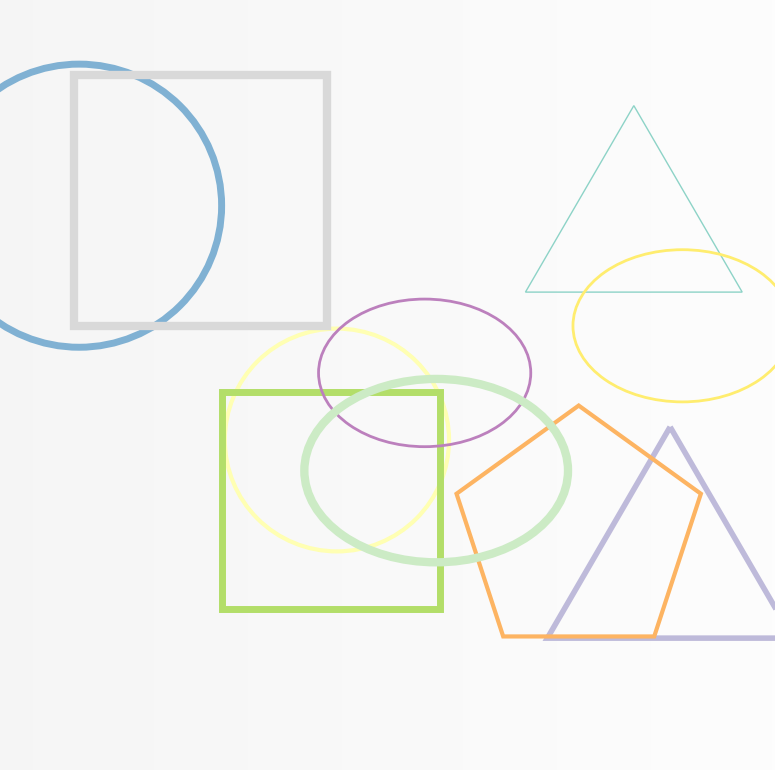[{"shape": "triangle", "thickness": 0.5, "radius": 0.81, "center": [0.818, 0.701]}, {"shape": "circle", "thickness": 1.5, "radius": 0.72, "center": [0.435, 0.429]}, {"shape": "triangle", "thickness": 2, "radius": 0.91, "center": [0.865, 0.263]}, {"shape": "circle", "thickness": 2.5, "radius": 0.92, "center": [0.102, 0.733]}, {"shape": "pentagon", "thickness": 1.5, "radius": 0.83, "center": [0.747, 0.308]}, {"shape": "square", "thickness": 2.5, "radius": 0.7, "center": [0.428, 0.35]}, {"shape": "square", "thickness": 3, "radius": 0.82, "center": [0.259, 0.739]}, {"shape": "oval", "thickness": 1, "radius": 0.68, "center": [0.548, 0.516]}, {"shape": "oval", "thickness": 3, "radius": 0.85, "center": [0.563, 0.389]}, {"shape": "oval", "thickness": 1, "radius": 0.71, "center": [0.88, 0.577]}]